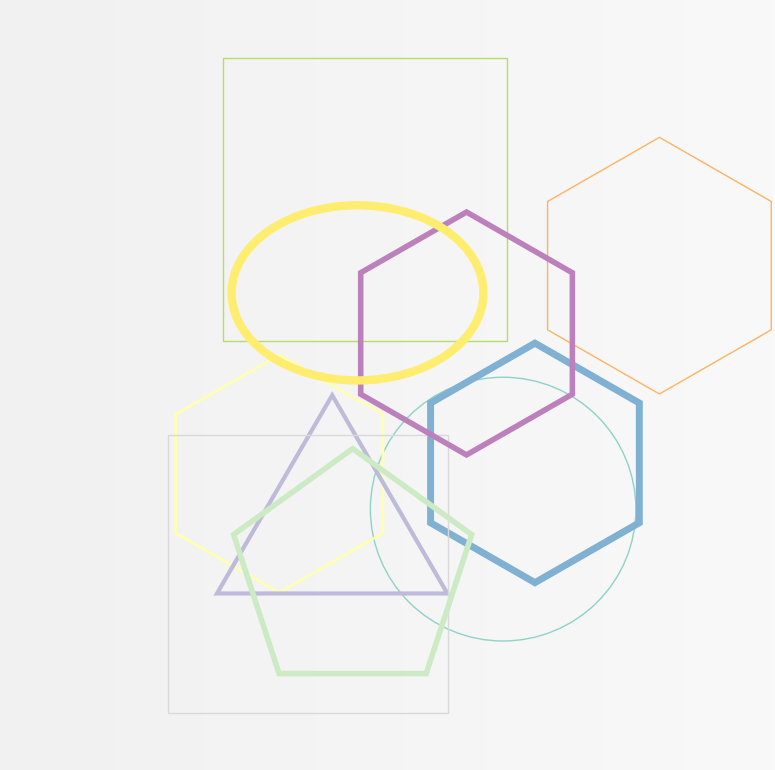[{"shape": "circle", "thickness": 0.5, "radius": 0.86, "center": [0.649, 0.339]}, {"shape": "hexagon", "thickness": 1, "radius": 0.77, "center": [0.36, 0.385]}, {"shape": "triangle", "thickness": 1.5, "radius": 0.86, "center": [0.429, 0.315]}, {"shape": "hexagon", "thickness": 2.5, "radius": 0.78, "center": [0.69, 0.399]}, {"shape": "hexagon", "thickness": 0.5, "radius": 0.83, "center": [0.851, 0.655]}, {"shape": "square", "thickness": 0.5, "radius": 0.92, "center": [0.471, 0.741]}, {"shape": "square", "thickness": 0.5, "radius": 0.9, "center": [0.397, 0.255]}, {"shape": "hexagon", "thickness": 2, "radius": 0.79, "center": [0.602, 0.567]}, {"shape": "pentagon", "thickness": 2, "radius": 0.81, "center": [0.455, 0.256]}, {"shape": "oval", "thickness": 3, "radius": 0.81, "center": [0.461, 0.62]}]